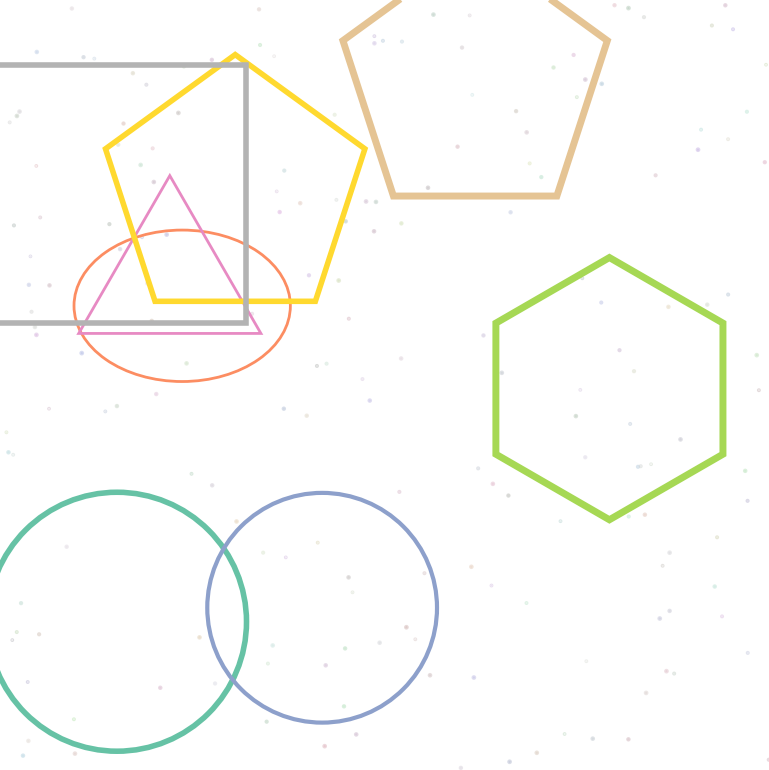[{"shape": "circle", "thickness": 2, "radius": 0.84, "center": [0.152, 0.193]}, {"shape": "oval", "thickness": 1, "radius": 0.7, "center": [0.237, 0.603]}, {"shape": "circle", "thickness": 1.5, "radius": 0.75, "center": [0.418, 0.211]}, {"shape": "triangle", "thickness": 1, "radius": 0.68, "center": [0.221, 0.635]}, {"shape": "hexagon", "thickness": 2.5, "radius": 0.85, "center": [0.791, 0.495]}, {"shape": "pentagon", "thickness": 2, "radius": 0.89, "center": [0.305, 0.752]}, {"shape": "pentagon", "thickness": 2.5, "radius": 0.9, "center": [0.617, 0.891]}, {"shape": "square", "thickness": 2, "radius": 0.84, "center": [0.152, 0.748]}]